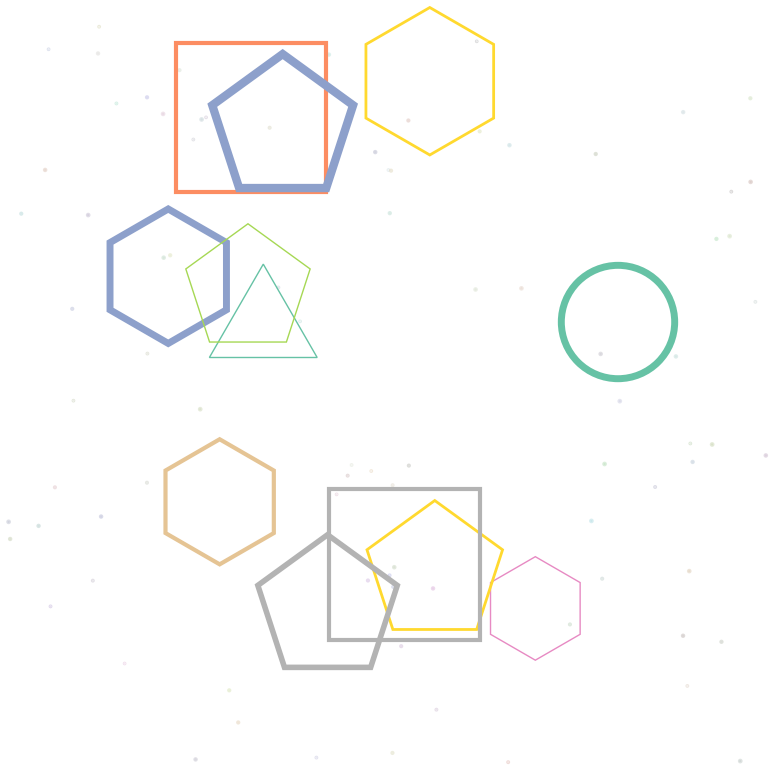[{"shape": "triangle", "thickness": 0.5, "radius": 0.4, "center": [0.342, 0.576]}, {"shape": "circle", "thickness": 2.5, "radius": 0.37, "center": [0.803, 0.582]}, {"shape": "square", "thickness": 1.5, "radius": 0.49, "center": [0.326, 0.847]}, {"shape": "hexagon", "thickness": 2.5, "radius": 0.44, "center": [0.218, 0.641]}, {"shape": "pentagon", "thickness": 3, "radius": 0.48, "center": [0.367, 0.834]}, {"shape": "hexagon", "thickness": 0.5, "radius": 0.34, "center": [0.695, 0.21]}, {"shape": "pentagon", "thickness": 0.5, "radius": 0.42, "center": [0.322, 0.624]}, {"shape": "hexagon", "thickness": 1, "radius": 0.48, "center": [0.558, 0.894]}, {"shape": "pentagon", "thickness": 1, "radius": 0.46, "center": [0.565, 0.257]}, {"shape": "hexagon", "thickness": 1.5, "radius": 0.41, "center": [0.285, 0.348]}, {"shape": "square", "thickness": 1.5, "radius": 0.49, "center": [0.526, 0.267]}, {"shape": "pentagon", "thickness": 2, "radius": 0.48, "center": [0.425, 0.21]}]